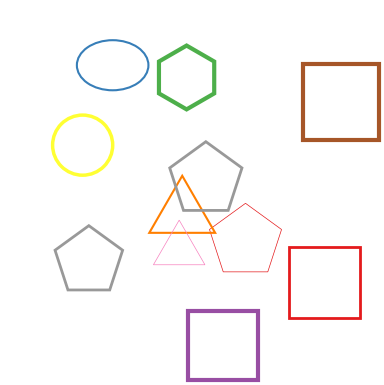[{"shape": "square", "thickness": 2, "radius": 0.46, "center": [0.843, 0.267]}, {"shape": "pentagon", "thickness": 0.5, "radius": 0.49, "center": [0.638, 0.374]}, {"shape": "oval", "thickness": 1.5, "radius": 0.46, "center": [0.293, 0.831]}, {"shape": "hexagon", "thickness": 3, "radius": 0.41, "center": [0.485, 0.799]}, {"shape": "square", "thickness": 3, "radius": 0.45, "center": [0.579, 0.103]}, {"shape": "triangle", "thickness": 1.5, "radius": 0.49, "center": [0.473, 0.445]}, {"shape": "circle", "thickness": 2.5, "radius": 0.39, "center": [0.215, 0.623]}, {"shape": "square", "thickness": 3, "radius": 0.49, "center": [0.886, 0.735]}, {"shape": "triangle", "thickness": 0.5, "radius": 0.39, "center": [0.465, 0.351]}, {"shape": "pentagon", "thickness": 2, "radius": 0.46, "center": [0.231, 0.322]}, {"shape": "pentagon", "thickness": 2, "radius": 0.49, "center": [0.535, 0.533]}]